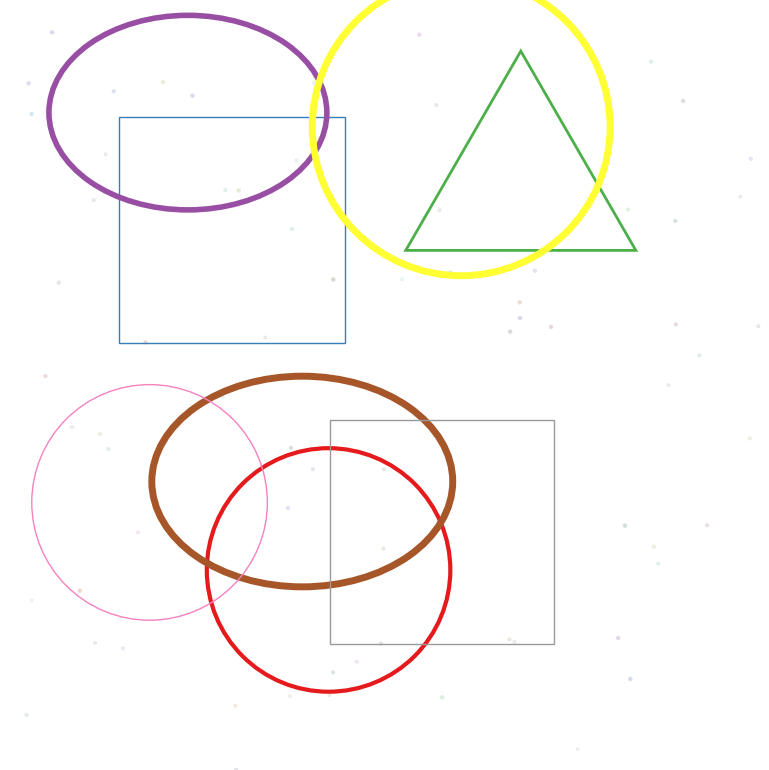[{"shape": "circle", "thickness": 1.5, "radius": 0.79, "center": [0.427, 0.26]}, {"shape": "square", "thickness": 0.5, "radius": 0.73, "center": [0.301, 0.701]}, {"shape": "triangle", "thickness": 1, "radius": 0.86, "center": [0.676, 0.761]}, {"shape": "oval", "thickness": 2, "radius": 0.9, "center": [0.244, 0.854]}, {"shape": "circle", "thickness": 2.5, "radius": 0.97, "center": [0.599, 0.835]}, {"shape": "oval", "thickness": 2.5, "radius": 0.98, "center": [0.393, 0.375]}, {"shape": "circle", "thickness": 0.5, "radius": 0.76, "center": [0.194, 0.348]}, {"shape": "square", "thickness": 0.5, "radius": 0.73, "center": [0.575, 0.309]}]